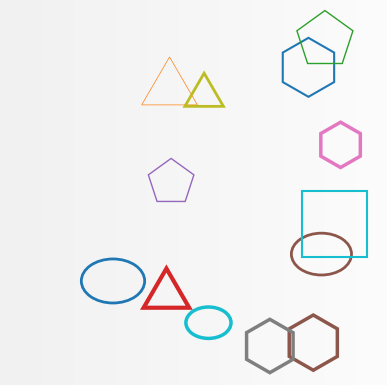[{"shape": "oval", "thickness": 2, "radius": 0.41, "center": [0.292, 0.27]}, {"shape": "hexagon", "thickness": 1.5, "radius": 0.38, "center": [0.796, 0.825]}, {"shape": "triangle", "thickness": 0.5, "radius": 0.41, "center": [0.438, 0.769]}, {"shape": "pentagon", "thickness": 1, "radius": 0.38, "center": [0.839, 0.897]}, {"shape": "triangle", "thickness": 3, "radius": 0.34, "center": [0.429, 0.235]}, {"shape": "pentagon", "thickness": 1, "radius": 0.31, "center": [0.442, 0.527]}, {"shape": "oval", "thickness": 2, "radius": 0.39, "center": [0.83, 0.34]}, {"shape": "hexagon", "thickness": 2.5, "radius": 0.36, "center": [0.808, 0.11]}, {"shape": "hexagon", "thickness": 2.5, "radius": 0.29, "center": [0.879, 0.624]}, {"shape": "hexagon", "thickness": 2.5, "radius": 0.35, "center": [0.696, 0.101]}, {"shape": "triangle", "thickness": 2, "radius": 0.29, "center": [0.527, 0.753]}, {"shape": "oval", "thickness": 2.5, "radius": 0.29, "center": [0.538, 0.162]}, {"shape": "square", "thickness": 1.5, "radius": 0.42, "center": [0.864, 0.418]}]